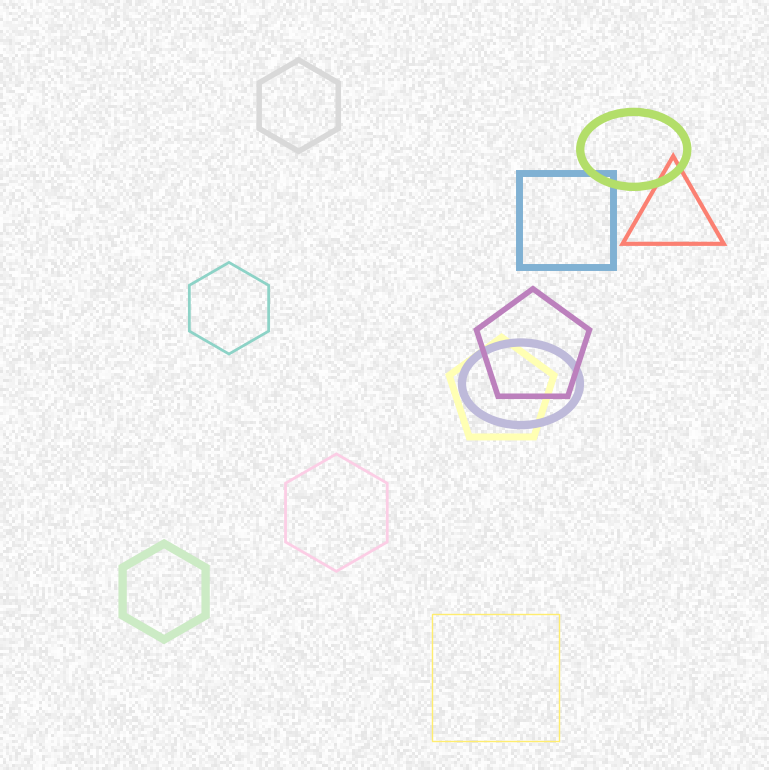[{"shape": "hexagon", "thickness": 1, "radius": 0.3, "center": [0.297, 0.6]}, {"shape": "pentagon", "thickness": 2.5, "radius": 0.36, "center": [0.651, 0.49]}, {"shape": "oval", "thickness": 3, "radius": 0.38, "center": [0.677, 0.502]}, {"shape": "triangle", "thickness": 1.5, "radius": 0.38, "center": [0.874, 0.721]}, {"shape": "square", "thickness": 2.5, "radius": 0.31, "center": [0.735, 0.714]}, {"shape": "oval", "thickness": 3, "radius": 0.35, "center": [0.823, 0.806]}, {"shape": "hexagon", "thickness": 1, "radius": 0.38, "center": [0.437, 0.334]}, {"shape": "hexagon", "thickness": 2, "radius": 0.3, "center": [0.388, 0.863]}, {"shape": "pentagon", "thickness": 2, "radius": 0.39, "center": [0.692, 0.548]}, {"shape": "hexagon", "thickness": 3, "radius": 0.31, "center": [0.213, 0.232]}, {"shape": "square", "thickness": 0.5, "radius": 0.41, "center": [0.643, 0.121]}]